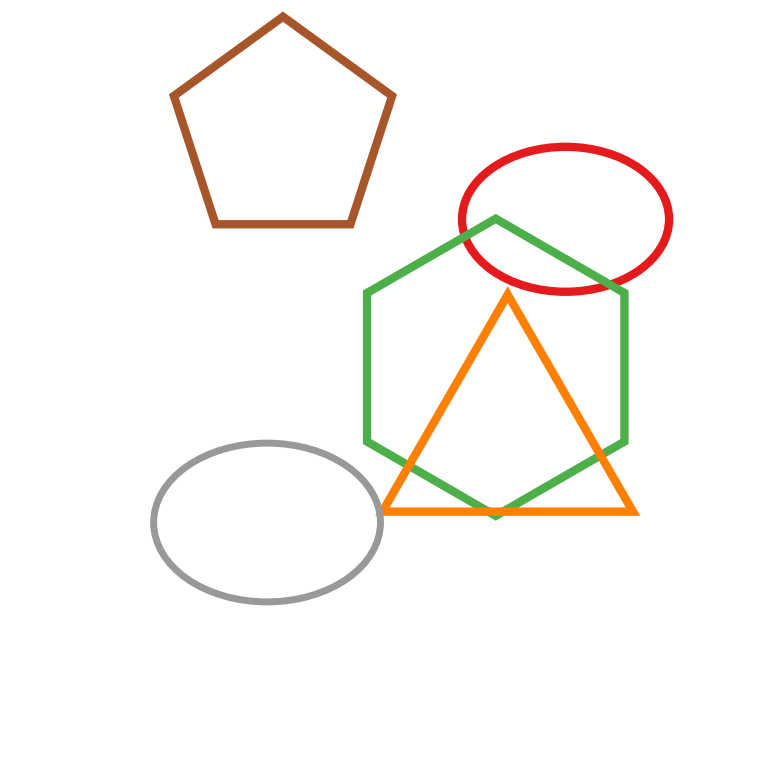[{"shape": "oval", "thickness": 3, "radius": 0.67, "center": [0.734, 0.715]}, {"shape": "hexagon", "thickness": 3, "radius": 0.96, "center": [0.644, 0.523]}, {"shape": "triangle", "thickness": 3, "radius": 0.94, "center": [0.659, 0.429]}, {"shape": "pentagon", "thickness": 3, "radius": 0.75, "center": [0.368, 0.829]}, {"shape": "oval", "thickness": 2.5, "radius": 0.74, "center": [0.347, 0.321]}]